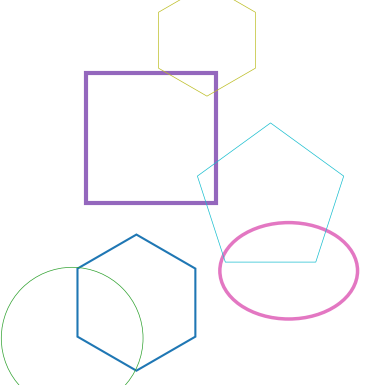[{"shape": "hexagon", "thickness": 1.5, "radius": 0.88, "center": [0.354, 0.214]}, {"shape": "circle", "thickness": 0.5, "radius": 0.92, "center": [0.187, 0.122]}, {"shape": "square", "thickness": 3, "radius": 0.85, "center": [0.392, 0.641]}, {"shape": "oval", "thickness": 2.5, "radius": 0.89, "center": [0.75, 0.297]}, {"shape": "hexagon", "thickness": 0.5, "radius": 0.73, "center": [0.538, 0.896]}, {"shape": "pentagon", "thickness": 0.5, "radius": 1.0, "center": [0.703, 0.481]}]